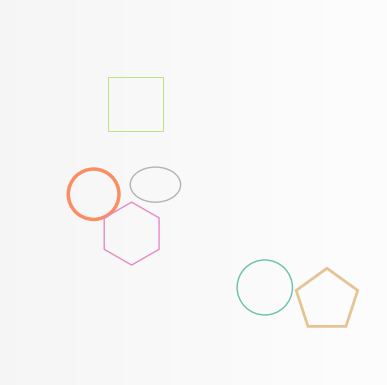[{"shape": "circle", "thickness": 1, "radius": 0.36, "center": [0.683, 0.253]}, {"shape": "circle", "thickness": 2.5, "radius": 0.33, "center": [0.242, 0.496]}, {"shape": "hexagon", "thickness": 1, "radius": 0.41, "center": [0.34, 0.393]}, {"shape": "square", "thickness": 0.5, "radius": 0.35, "center": [0.349, 0.731]}, {"shape": "pentagon", "thickness": 2, "radius": 0.42, "center": [0.844, 0.22]}, {"shape": "oval", "thickness": 1, "radius": 0.33, "center": [0.401, 0.52]}]